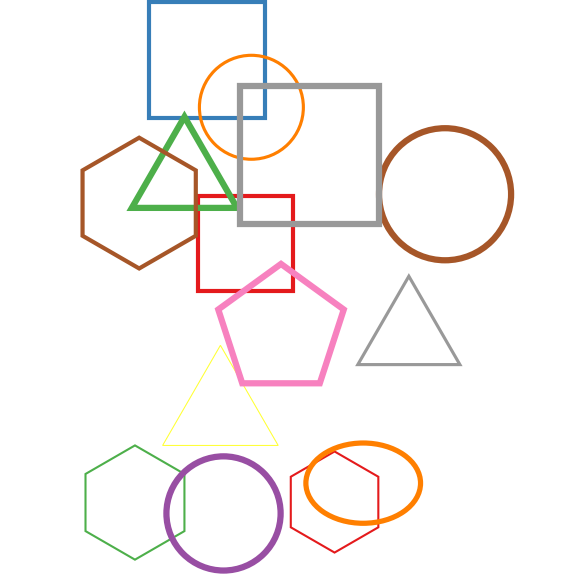[{"shape": "square", "thickness": 2, "radius": 0.41, "center": [0.425, 0.577]}, {"shape": "hexagon", "thickness": 1, "radius": 0.44, "center": [0.579, 0.13]}, {"shape": "square", "thickness": 2, "radius": 0.5, "center": [0.359, 0.895]}, {"shape": "triangle", "thickness": 3, "radius": 0.53, "center": [0.319, 0.692]}, {"shape": "hexagon", "thickness": 1, "radius": 0.49, "center": [0.234, 0.129]}, {"shape": "circle", "thickness": 3, "radius": 0.49, "center": [0.387, 0.11]}, {"shape": "circle", "thickness": 1.5, "radius": 0.45, "center": [0.435, 0.813]}, {"shape": "oval", "thickness": 2.5, "radius": 0.5, "center": [0.629, 0.163]}, {"shape": "triangle", "thickness": 0.5, "radius": 0.58, "center": [0.382, 0.286]}, {"shape": "hexagon", "thickness": 2, "radius": 0.57, "center": [0.241, 0.647]}, {"shape": "circle", "thickness": 3, "radius": 0.57, "center": [0.771, 0.663]}, {"shape": "pentagon", "thickness": 3, "radius": 0.57, "center": [0.487, 0.428]}, {"shape": "triangle", "thickness": 1.5, "radius": 0.51, "center": [0.708, 0.419]}, {"shape": "square", "thickness": 3, "radius": 0.6, "center": [0.536, 0.731]}]